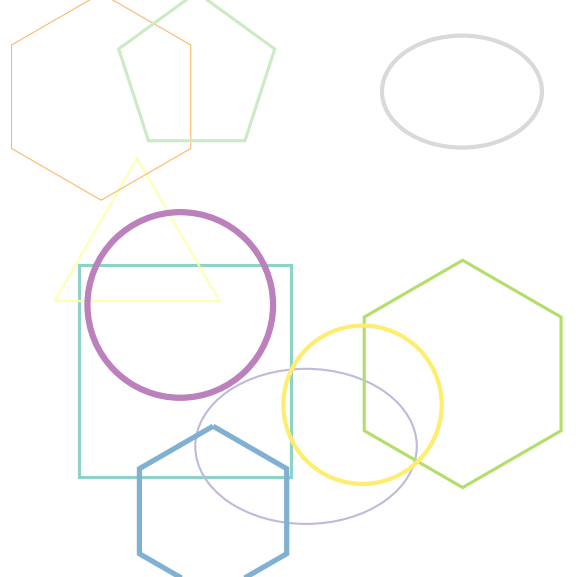[{"shape": "square", "thickness": 1.5, "radius": 0.92, "center": [0.32, 0.356]}, {"shape": "triangle", "thickness": 1, "radius": 0.82, "center": [0.237, 0.56]}, {"shape": "oval", "thickness": 1, "radius": 0.96, "center": [0.53, 0.226]}, {"shape": "hexagon", "thickness": 2.5, "radius": 0.74, "center": [0.369, 0.114]}, {"shape": "hexagon", "thickness": 0.5, "radius": 0.9, "center": [0.175, 0.832]}, {"shape": "hexagon", "thickness": 1.5, "radius": 0.98, "center": [0.801, 0.352]}, {"shape": "oval", "thickness": 2, "radius": 0.69, "center": [0.8, 0.841]}, {"shape": "circle", "thickness": 3, "radius": 0.8, "center": [0.312, 0.471]}, {"shape": "pentagon", "thickness": 1.5, "radius": 0.71, "center": [0.341, 0.87]}, {"shape": "circle", "thickness": 2, "radius": 0.69, "center": [0.628, 0.298]}]